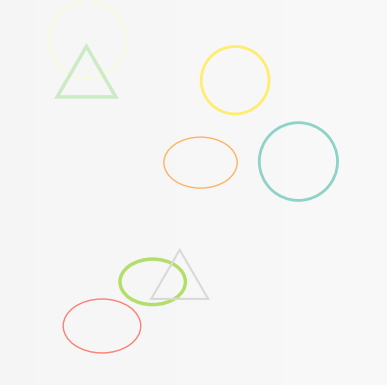[{"shape": "circle", "thickness": 2, "radius": 0.5, "center": [0.77, 0.58]}, {"shape": "circle", "thickness": 0.5, "radius": 0.5, "center": [0.226, 0.897]}, {"shape": "oval", "thickness": 1, "radius": 0.5, "center": [0.263, 0.153]}, {"shape": "oval", "thickness": 1, "radius": 0.47, "center": [0.517, 0.578]}, {"shape": "oval", "thickness": 2.5, "radius": 0.42, "center": [0.394, 0.268]}, {"shape": "triangle", "thickness": 1.5, "radius": 0.42, "center": [0.464, 0.266]}, {"shape": "triangle", "thickness": 2.5, "radius": 0.44, "center": [0.223, 0.792]}, {"shape": "circle", "thickness": 2, "radius": 0.44, "center": [0.607, 0.792]}]